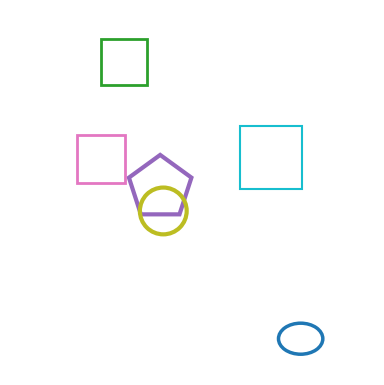[{"shape": "oval", "thickness": 2.5, "radius": 0.29, "center": [0.781, 0.12]}, {"shape": "square", "thickness": 2, "radius": 0.3, "center": [0.321, 0.84]}, {"shape": "pentagon", "thickness": 3, "radius": 0.43, "center": [0.416, 0.512]}, {"shape": "square", "thickness": 2, "radius": 0.31, "center": [0.263, 0.588]}, {"shape": "circle", "thickness": 3, "radius": 0.3, "center": [0.424, 0.452]}, {"shape": "square", "thickness": 1.5, "radius": 0.4, "center": [0.704, 0.591]}]